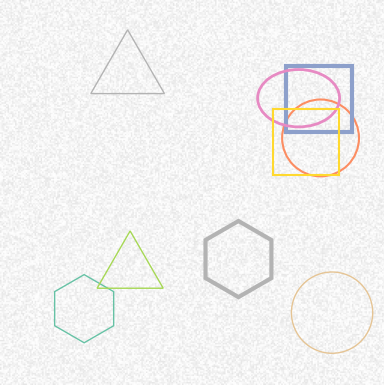[{"shape": "hexagon", "thickness": 1, "radius": 0.44, "center": [0.219, 0.198]}, {"shape": "circle", "thickness": 1.5, "radius": 0.5, "center": [0.833, 0.642]}, {"shape": "square", "thickness": 3, "radius": 0.43, "center": [0.829, 0.742]}, {"shape": "oval", "thickness": 2, "radius": 0.53, "center": [0.776, 0.745]}, {"shape": "triangle", "thickness": 1, "radius": 0.5, "center": [0.338, 0.301]}, {"shape": "square", "thickness": 1.5, "radius": 0.43, "center": [0.796, 0.63]}, {"shape": "circle", "thickness": 1, "radius": 0.53, "center": [0.863, 0.188]}, {"shape": "triangle", "thickness": 1, "radius": 0.55, "center": [0.331, 0.812]}, {"shape": "hexagon", "thickness": 3, "radius": 0.49, "center": [0.619, 0.327]}]